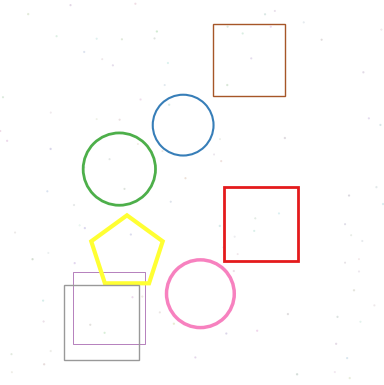[{"shape": "square", "thickness": 2, "radius": 0.48, "center": [0.677, 0.418]}, {"shape": "circle", "thickness": 1.5, "radius": 0.39, "center": [0.476, 0.675]}, {"shape": "circle", "thickness": 2, "radius": 0.47, "center": [0.31, 0.561]}, {"shape": "square", "thickness": 0.5, "radius": 0.47, "center": [0.283, 0.201]}, {"shape": "pentagon", "thickness": 3, "radius": 0.49, "center": [0.33, 0.343]}, {"shape": "square", "thickness": 1, "radius": 0.47, "center": [0.647, 0.844]}, {"shape": "circle", "thickness": 2.5, "radius": 0.44, "center": [0.52, 0.237]}, {"shape": "square", "thickness": 1, "radius": 0.49, "center": [0.264, 0.161]}]